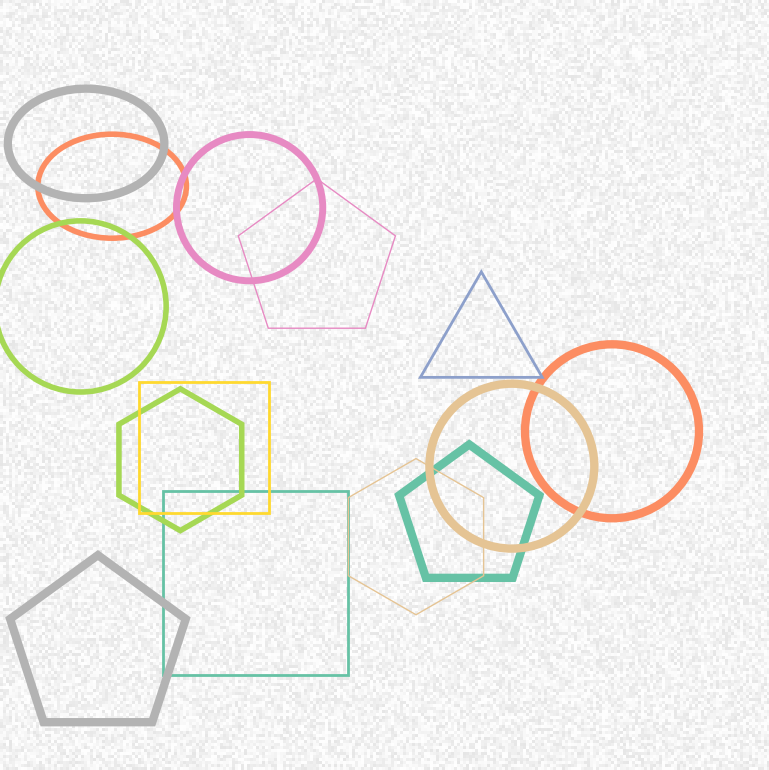[{"shape": "pentagon", "thickness": 3, "radius": 0.48, "center": [0.609, 0.327]}, {"shape": "square", "thickness": 1, "radius": 0.6, "center": [0.332, 0.243]}, {"shape": "circle", "thickness": 3, "radius": 0.56, "center": [0.795, 0.44]}, {"shape": "oval", "thickness": 2, "radius": 0.48, "center": [0.146, 0.758]}, {"shape": "triangle", "thickness": 1, "radius": 0.46, "center": [0.625, 0.556]}, {"shape": "pentagon", "thickness": 0.5, "radius": 0.54, "center": [0.411, 0.661]}, {"shape": "circle", "thickness": 2.5, "radius": 0.47, "center": [0.324, 0.73]}, {"shape": "hexagon", "thickness": 2, "radius": 0.46, "center": [0.234, 0.403]}, {"shape": "circle", "thickness": 2, "radius": 0.56, "center": [0.105, 0.602]}, {"shape": "square", "thickness": 1, "radius": 0.42, "center": [0.265, 0.419]}, {"shape": "circle", "thickness": 3, "radius": 0.54, "center": [0.665, 0.395]}, {"shape": "hexagon", "thickness": 0.5, "radius": 0.51, "center": [0.54, 0.303]}, {"shape": "oval", "thickness": 3, "radius": 0.51, "center": [0.112, 0.814]}, {"shape": "pentagon", "thickness": 3, "radius": 0.6, "center": [0.127, 0.159]}]